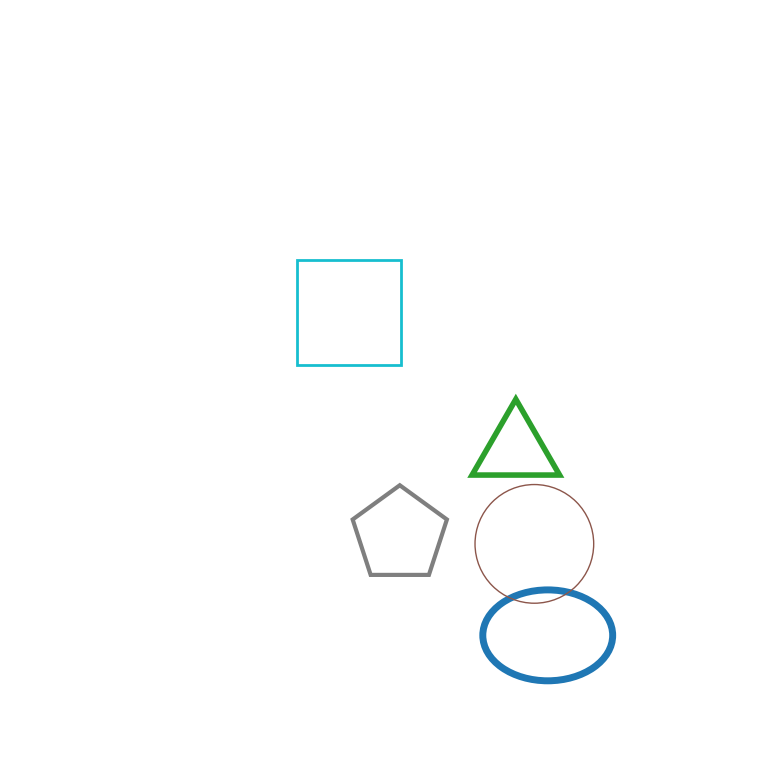[{"shape": "oval", "thickness": 2.5, "radius": 0.42, "center": [0.711, 0.175]}, {"shape": "triangle", "thickness": 2, "radius": 0.33, "center": [0.67, 0.416]}, {"shape": "circle", "thickness": 0.5, "radius": 0.39, "center": [0.694, 0.294]}, {"shape": "pentagon", "thickness": 1.5, "radius": 0.32, "center": [0.519, 0.305]}, {"shape": "square", "thickness": 1, "radius": 0.34, "center": [0.453, 0.594]}]